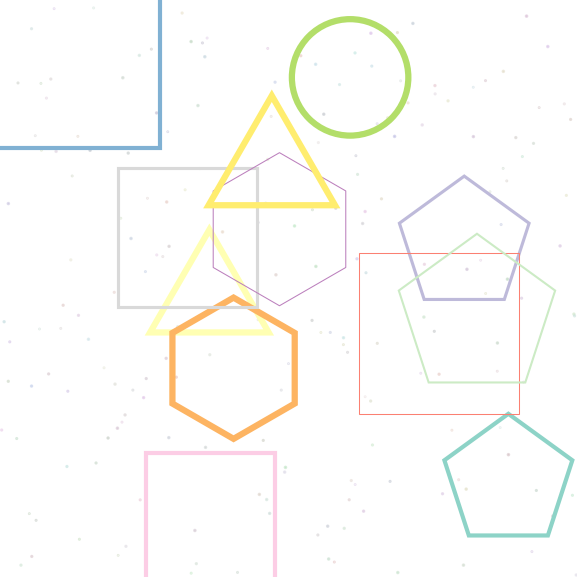[{"shape": "pentagon", "thickness": 2, "radius": 0.58, "center": [0.88, 0.166]}, {"shape": "triangle", "thickness": 3, "radius": 0.59, "center": [0.363, 0.483]}, {"shape": "pentagon", "thickness": 1.5, "radius": 0.59, "center": [0.804, 0.576]}, {"shape": "square", "thickness": 0.5, "radius": 0.69, "center": [0.76, 0.422]}, {"shape": "square", "thickness": 2, "radius": 0.72, "center": [0.134, 0.887]}, {"shape": "hexagon", "thickness": 3, "radius": 0.61, "center": [0.404, 0.362]}, {"shape": "circle", "thickness": 3, "radius": 0.5, "center": [0.606, 0.865]}, {"shape": "square", "thickness": 2, "radius": 0.56, "center": [0.365, 0.103]}, {"shape": "square", "thickness": 1.5, "radius": 0.6, "center": [0.325, 0.587]}, {"shape": "hexagon", "thickness": 0.5, "radius": 0.66, "center": [0.484, 0.602]}, {"shape": "pentagon", "thickness": 1, "radius": 0.71, "center": [0.826, 0.452]}, {"shape": "triangle", "thickness": 3, "radius": 0.63, "center": [0.471, 0.707]}]